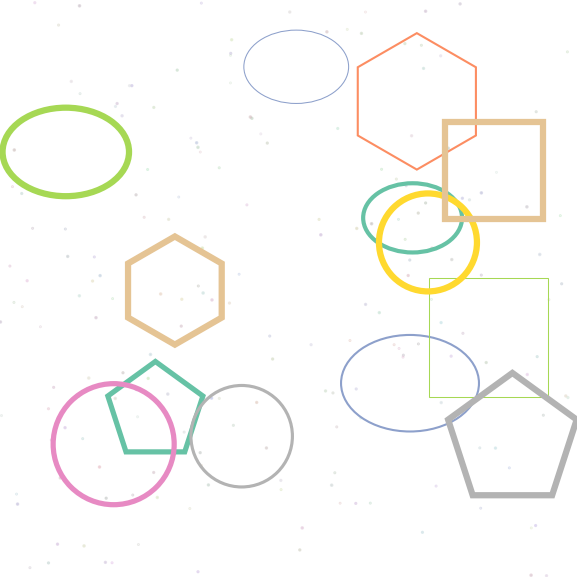[{"shape": "oval", "thickness": 2, "radius": 0.43, "center": [0.714, 0.622]}, {"shape": "pentagon", "thickness": 2.5, "radius": 0.43, "center": [0.269, 0.287]}, {"shape": "hexagon", "thickness": 1, "radius": 0.59, "center": [0.722, 0.824]}, {"shape": "oval", "thickness": 0.5, "radius": 0.45, "center": [0.513, 0.883]}, {"shape": "oval", "thickness": 1, "radius": 0.6, "center": [0.71, 0.336]}, {"shape": "circle", "thickness": 2.5, "radius": 0.52, "center": [0.197, 0.23]}, {"shape": "square", "thickness": 0.5, "radius": 0.52, "center": [0.846, 0.415]}, {"shape": "oval", "thickness": 3, "radius": 0.55, "center": [0.114, 0.736]}, {"shape": "circle", "thickness": 3, "radius": 0.42, "center": [0.741, 0.579]}, {"shape": "square", "thickness": 3, "radius": 0.42, "center": [0.855, 0.704]}, {"shape": "hexagon", "thickness": 3, "radius": 0.47, "center": [0.303, 0.496]}, {"shape": "circle", "thickness": 1.5, "radius": 0.44, "center": [0.418, 0.244]}, {"shape": "pentagon", "thickness": 3, "radius": 0.59, "center": [0.887, 0.236]}]